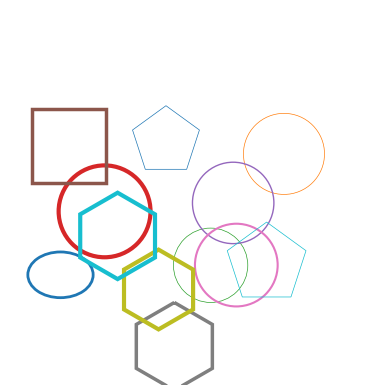[{"shape": "oval", "thickness": 2, "radius": 0.42, "center": [0.157, 0.286]}, {"shape": "pentagon", "thickness": 0.5, "radius": 0.46, "center": [0.431, 0.634]}, {"shape": "circle", "thickness": 0.5, "radius": 0.53, "center": [0.738, 0.6]}, {"shape": "circle", "thickness": 0.5, "radius": 0.48, "center": [0.547, 0.311]}, {"shape": "circle", "thickness": 3, "radius": 0.6, "center": [0.272, 0.451]}, {"shape": "circle", "thickness": 1, "radius": 0.53, "center": [0.606, 0.473]}, {"shape": "square", "thickness": 2.5, "radius": 0.48, "center": [0.179, 0.621]}, {"shape": "circle", "thickness": 1.5, "radius": 0.54, "center": [0.614, 0.311]}, {"shape": "hexagon", "thickness": 2.5, "radius": 0.57, "center": [0.453, 0.1]}, {"shape": "hexagon", "thickness": 3, "radius": 0.52, "center": [0.412, 0.248]}, {"shape": "hexagon", "thickness": 3, "radius": 0.56, "center": [0.306, 0.387]}, {"shape": "pentagon", "thickness": 0.5, "radius": 0.54, "center": [0.693, 0.316]}]